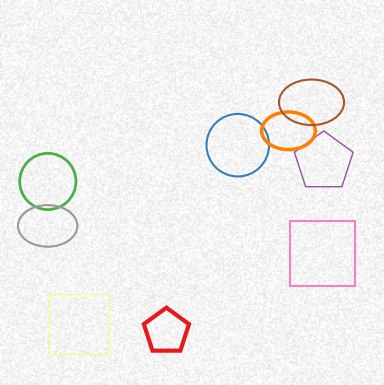[{"shape": "pentagon", "thickness": 3, "radius": 0.31, "center": [0.432, 0.139]}, {"shape": "circle", "thickness": 1.5, "radius": 0.41, "center": [0.618, 0.623]}, {"shape": "circle", "thickness": 2, "radius": 0.37, "center": [0.124, 0.529]}, {"shape": "pentagon", "thickness": 1, "radius": 0.4, "center": [0.841, 0.58]}, {"shape": "oval", "thickness": 2.5, "radius": 0.35, "center": [0.749, 0.66]}, {"shape": "square", "thickness": 0.5, "radius": 0.39, "center": [0.204, 0.158]}, {"shape": "oval", "thickness": 1.5, "radius": 0.42, "center": [0.809, 0.734]}, {"shape": "square", "thickness": 1.5, "radius": 0.42, "center": [0.837, 0.341]}, {"shape": "oval", "thickness": 1.5, "radius": 0.39, "center": [0.124, 0.413]}]